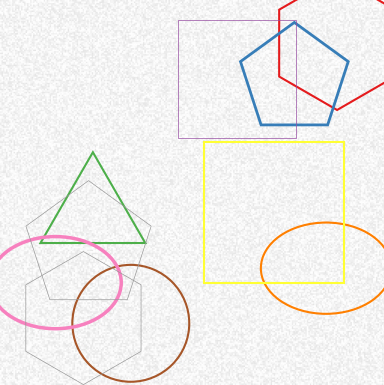[{"shape": "hexagon", "thickness": 1.5, "radius": 0.87, "center": [0.876, 0.888]}, {"shape": "pentagon", "thickness": 2, "radius": 0.74, "center": [0.765, 0.795]}, {"shape": "triangle", "thickness": 1.5, "radius": 0.79, "center": [0.241, 0.447]}, {"shape": "square", "thickness": 0.5, "radius": 0.77, "center": [0.617, 0.794]}, {"shape": "oval", "thickness": 1.5, "radius": 0.85, "center": [0.847, 0.303]}, {"shape": "square", "thickness": 1.5, "radius": 0.91, "center": [0.712, 0.448]}, {"shape": "circle", "thickness": 1.5, "radius": 0.76, "center": [0.34, 0.16]}, {"shape": "oval", "thickness": 2.5, "radius": 0.85, "center": [0.144, 0.266]}, {"shape": "hexagon", "thickness": 0.5, "radius": 0.86, "center": [0.217, 0.174]}, {"shape": "pentagon", "thickness": 0.5, "radius": 0.85, "center": [0.23, 0.36]}]